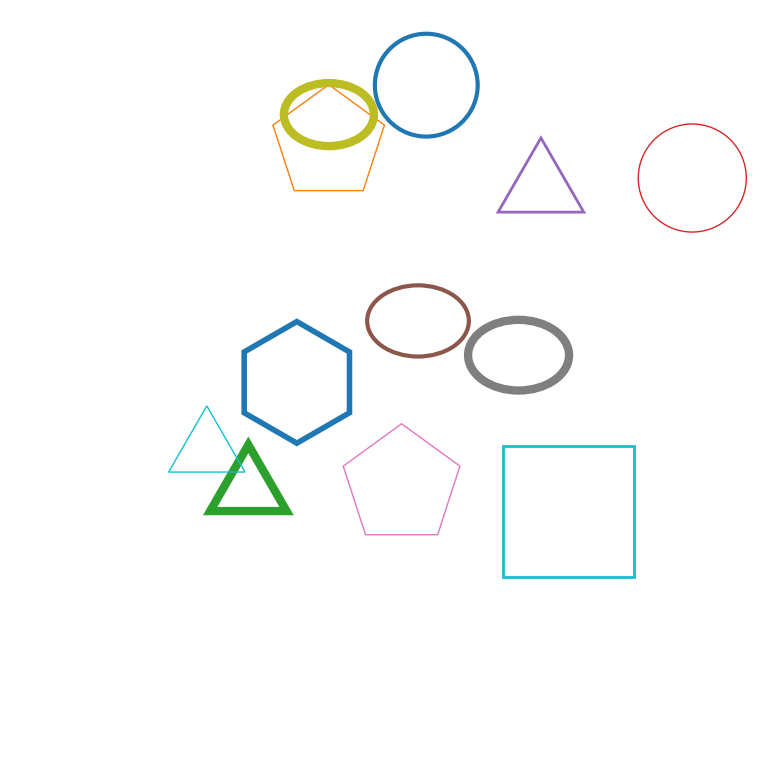[{"shape": "hexagon", "thickness": 2, "radius": 0.39, "center": [0.386, 0.503]}, {"shape": "circle", "thickness": 1.5, "radius": 0.33, "center": [0.554, 0.889]}, {"shape": "pentagon", "thickness": 0.5, "radius": 0.38, "center": [0.427, 0.814]}, {"shape": "triangle", "thickness": 3, "radius": 0.29, "center": [0.323, 0.365]}, {"shape": "circle", "thickness": 0.5, "radius": 0.35, "center": [0.899, 0.769]}, {"shape": "triangle", "thickness": 1, "radius": 0.32, "center": [0.703, 0.757]}, {"shape": "oval", "thickness": 1.5, "radius": 0.33, "center": [0.543, 0.583]}, {"shape": "pentagon", "thickness": 0.5, "radius": 0.4, "center": [0.522, 0.37]}, {"shape": "oval", "thickness": 3, "radius": 0.33, "center": [0.673, 0.539]}, {"shape": "oval", "thickness": 3, "radius": 0.29, "center": [0.427, 0.851]}, {"shape": "square", "thickness": 1, "radius": 0.43, "center": [0.738, 0.336]}, {"shape": "triangle", "thickness": 0.5, "radius": 0.29, "center": [0.269, 0.416]}]